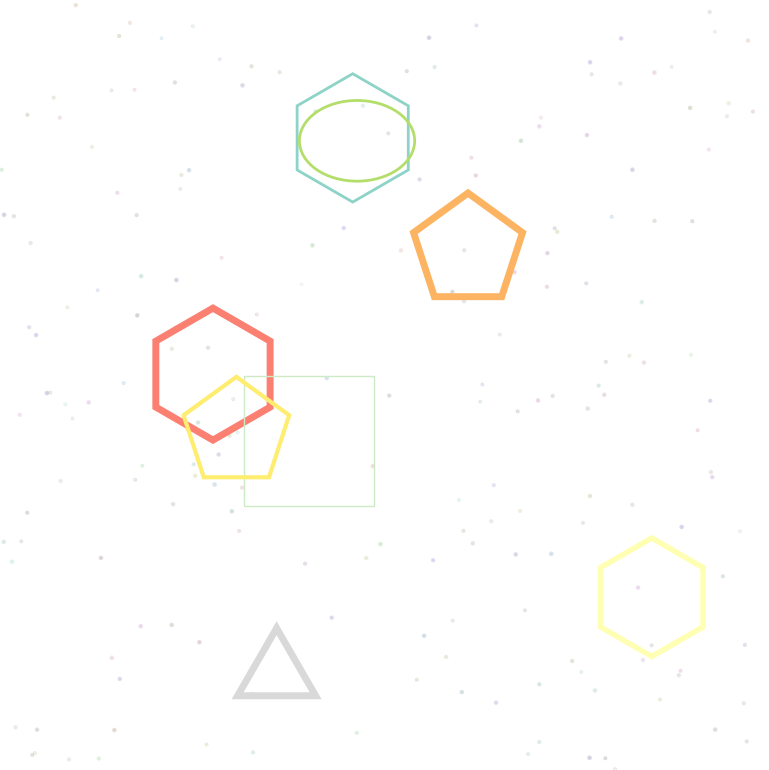[{"shape": "hexagon", "thickness": 1, "radius": 0.42, "center": [0.458, 0.821]}, {"shape": "hexagon", "thickness": 2, "radius": 0.38, "center": [0.846, 0.224]}, {"shape": "hexagon", "thickness": 2.5, "radius": 0.43, "center": [0.277, 0.514]}, {"shape": "pentagon", "thickness": 2.5, "radius": 0.37, "center": [0.608, 0.675]}, {"shape": "oval", "thickness": 1, "radius": 0.37, "center": [0.464, 0.817]}, {"shape": "triangle", "thickness": 2.5, "radius": 0.29, "center": [0.359, 0.126]}, {"shape": "square", "thickness": 0.5, "radius": 0.42, "center": [0.402, 0.428]}, {"shape": "pentagon", "thickness": 1.5, "radius": 0.36, "center": [0.307, 0.438]}]